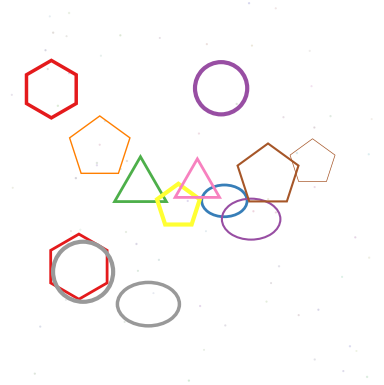[{"shape": "hexagon", "thickness": 2.5, "radius": 0.37, "center": [0.133, 0.768]}, {"shape": "hexagon", "thickness": 2, "radius": 0.42, "center": [0.205, 0.307]}, {"shape": "oval", "thickness": 2, "radius": 0.29, "center": [0.583, 0.478]}, {"shape": "triangle", "thickness": 2, "radius": 0.39, "center": [0.365, 0.515]}, {"shape": "oval", "thickness": 1.5, "radius": 0.38, "center": [0.652, 0.431]}, {"shape": "circle", "thickness": 3, "radius": 0.34, "center": [0.574, 0.771]}, {"shape": "pentagon", "thickness": 1, "radius": 0.41, "center": [0.259, 0.616]}, {"shape": "pentagon", "thickness": 3, "radius": 0.29, "center": [0.463, 0.464]}, {"shape": "pentagon", "thickness": 1.5, "radius": 0.42, "center": [0.696, 0.544]}, {"shape": "pentagon", "thickness": 0.5, "radius": 0.31, "center": [0.812, 0.578]}, {"shape": "triangle", "thickness": 2, "radius": 0.33, "center": [0.513, 0.521]}, {"shape": "circle", "thickness": 3, "radius": 0.39, "center": [0.216, 0.294]}, {"shape": "oval", "thickness": 2.5, "radius": 0.4, "center": [0.385, 0.21]}]